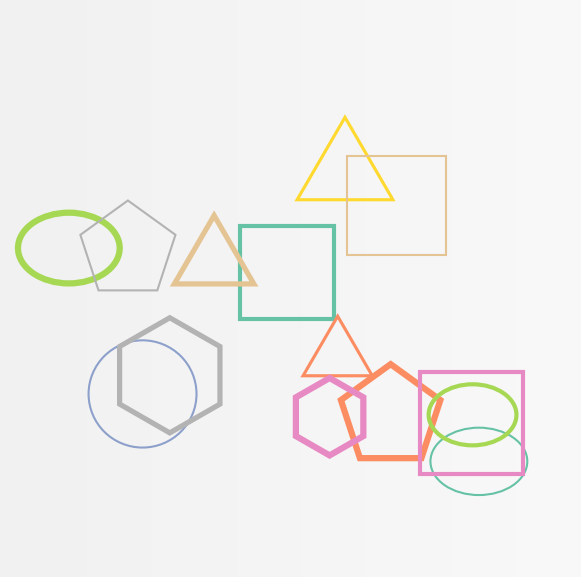[{"shape": "oval", "thickness": 1, "radius": 0.42, "center": [0.824, 0.2]}, {"shape": "square", "thickness": 2, "radius": 0.4, "center": [0.494, 0.528]}, {"shape": "triangle", "thickness": 1.5, "radius": 0.34, "center": [0.581, 0.383]}, {"shape": "pentagon", "thickness": 3, "radius": 0.45, "center": [0.672, 0.279]}, {"shape": "circle", "thickness": 1, "radius": 0.46, "center": [0.245, 0.317]}, {"shape": "square", "thickness": 2, "radius": 0.44, "center": [0.811, 0.266]}, {"shape": "hexagon", "thickness": 3, "radius": 0.34, "center": [0.567, 0.278]}, {"shape": "oval", "thickness": 3, "radius": 0.44, "center": [0.118, 0.57]}, {"shape": "oval", "thickness": 2, "radius": 0.38, "center": [0.813, 0.281]}, {"shape": "triangle", "thickness": 1.5, "radius": 0.48, "center": [0.594, 0.701]}, {"shape": "triangle", "thickness": 2.5, "radius": 0.39, "center": [0.368, 0.547]}, {"shape": "square", "thickness": 1, "radius": 0.43, "center": [0.682, 0.643]}, {"shape": "hexagon", "thickness": 2.5, "radius": 0.5, "center": [0.292, 0.349]}, {"shape": "pentagon", "thickness": 1, "radius": 0.43, "center": [0.22, 0.566]}]